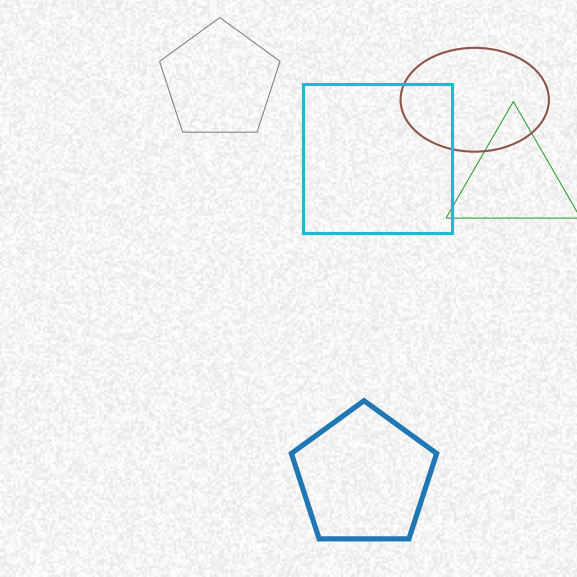[{"shape": "pentagon", "thickness": 2.5, "radius": 0.66, "center": [0.63, 0.173]}, {"shape": "triangle", "thickness": 0.5, "radius": 0.67, "center": [0.889, 0.689]}, {"shape": "oval", "thickness": 1, "radius": 0.64, "center": [0.822, 0.826]}, {"shape": "pentagon", "thickness": 0.5, "radius": 0.55, "center": [0.381, 0.859]}, {"shape": "square", "thickness": 1.5, "radius": 0.65, "center": [0.654, 0.725]}]